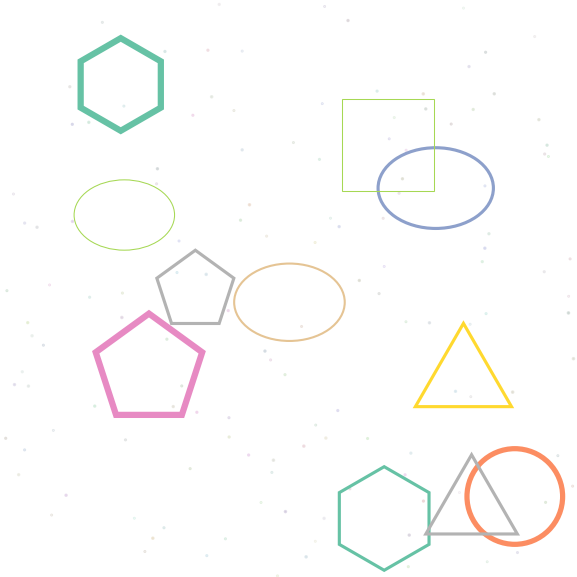[{"shape": "hexagon", "thickness": 1.5, "radius": 0.45, "center": [0.665, 0.101]}, {"shape": "hexagon", "thickness": 3, "radius": 0.4, "center": [0.209, 0.853]}, {"shape": "circle", "thickness": 2.5, "radius": 0.41, "center": [0.891, 0.139]}, {"shape": "oval", "thickness": 1.5, "radius": 0.5, "center": [0.755, 0.673]}, {"shape": "pentagon", "thickness": 3, "radius": 0.48, "center": [0.258, 0.359]}, {"shape": "oval", "thickness": 0.5, "radius": 0.43, "center": [0.215, 0.627]}, {"shape": "square", "thickness": 0.5, "radius": 0.4, "center": [0.671, 0.748]}, {"shape": "triangle", "thickness": 1.5, "radius": 0.48, "center": [0.803, 0.343]}, {"shape": "oval", "thickness": 1, "radius": 0.48, "center": [0.501, 0.476]}, {"shape": "triangle", "thickness": 1.5, "radius": 0.46, "center": [0.817, 0.12]}, {"shape": "pentagon", "thickness": 1.5, "radius": 0.35, "center": [0.338, 0.496]}]